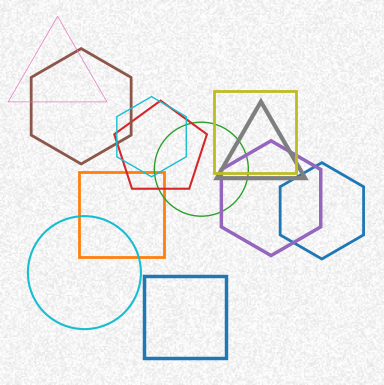[{"shape": "hexagon", "thickness": 2, "radius": 0.63, "center": [0.836, 0.452]}, {"shape": "square", "thickness": 2.5, "radius": 0.53, "center": [0.482, 0.176]}, {"shape": "square", "thickness": 2, "radius": 0.55, "center": [0.316, 0.443]}, {"shape": "circle", "thickness": 1, "radius": 0.61, "center": [0.523, 0.561]}, {"shape": "pentagon", "thickness": 1.5, "radius": 0.63, "center": [0.417, 0.612]}, {"shape": "hexagon", "thickness": 2.5, "radius": 0.75, "center": [0.704, 0.485]}, {"shape": "hexagon", "thickness": 2, "radius": 0.75, "center": [0.211, 0.724]}, {"shape": "triangle", "thickness": 0.5, "radius": 0.74, "center": [0.15, 0.809]}, {"shape": "triangle", "thickness": 3, "radius": 0.66, "center": [0.678, 0.603]}, {"shape": "square", "thickness": 2, "radius": 0.53, "center": [0.663, 0.657]}, {"shape": "circle", "thickness": 1.5, "radius": 0.73, "center": [0.219, 0.292]}, {"shape": "hexagon", "thickness": 1, "radius": 0.52, "center": [0.394, 0.645]}]